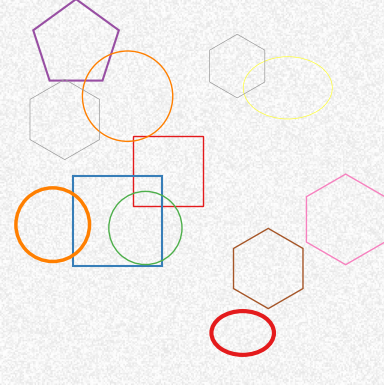[{"shape": "square", "thickness": 1, "radius": 0.46, "center": [0.436, 0.555]}, {"shape": "oval", "thickness": 3, "radius": 0.41, "center": [0.63, 0.135]}, {"shape": "square", "thickness": 1.5, "radius": 0.58, "center": [0.306, 0.426]}, {"shape": "circle", "thickness": 1, "radius": 0.48, "center": [0.378, 0.408]}, {"shape": "pentagon", "thickness": 1.5, "radius": 0.58, "center": [0.198, 0.885]}, {"shape": "circle", "thickness": 2.5, "radius": 0.48, "center": [0.137, 0.416]}, {"shape": "circle", "thickness": 1, "radius": 0.59, "center": [0.331, 0.75]}, {"shape": "oval", "thickness": 0.5, "radius": 0.58, "center": [0.747, 0.772]}, {"shape": "hexagon", "thickness": 1, "radius": 0.52, "center": [0.697, 0.303]}, {"shape": "hexagon", "thickness": 1, "radius": 0.59, "center": [0.898, 0.43]}, {"shape": "hexagon", "thickness": 0.5, "radius": 0.41, "center": [0.616, 0.828]}, {"shape": "hexagon", "thickness": 0.5, "radius": 0.52, "center": [0.168, 0.69]}]